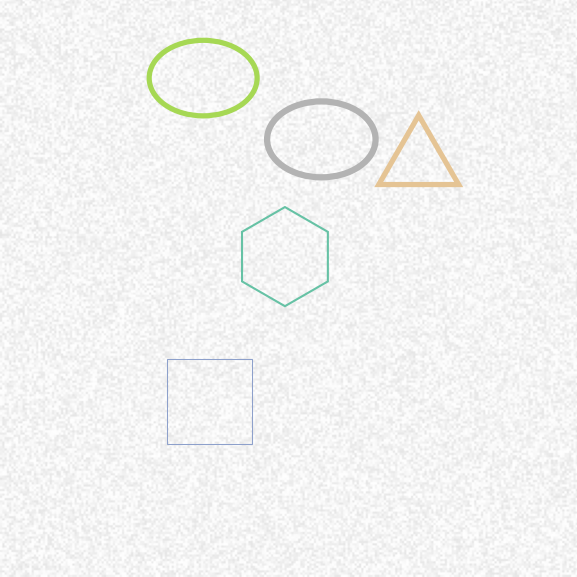[{"shape": "hexagon", "thickness": 1, "radius": 0.43, "center": [0.493, 0.555]}, {"shape": "square", "thickness": 0.5, "radius": 0.37, "center": [0.363, 0.304]}, {"shape": "oval", "thickness": 2.5, "radius": 0.47, "center": [0.352, 0.864]}, {"shape": "triangle", "thickness": 2.5, "radius": 0.4, "center": [0.725, 0.72]}, {"shape": "oval", "thickness": 3, "radius": 0.47, "center": [0.556, 0.758]}]